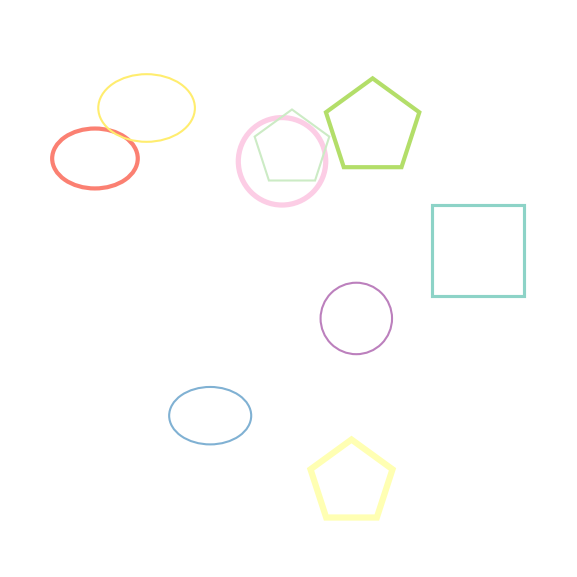[{"shape": "square", "thickness": 1.5, "radius": 0.4, "center": [0.828, 0.565]}, {"shape": "pentagon", "thickness": 3, "radius": 0.37, "center": [0.609, 0.163]}, {"shape": "oval", "thickness": 2, "radius": 0.37, "center": [0.164, 0.725]}, {"shape": "oval", "thickness": 1, "radius": 0.36, "center": [0.364, 0.279]}, {"shape": "pentagon", "thickness": 2, "radius": 0.43, "center": [0.645, 0.778]}, {"shape": "circle", "thickness": 2.5, "radius": 0.38, "center": [0.488, 0.72]}, {"shape": "circle", "thickness": 1, "radius": 0.31, "center": [0.617, 0.448]}, {"shape": "pentagon", "thickness": 1, "radius": 0.34, "center": [0.506, 0.742]}, {"shape": "oval", "thickness": 1, "radius": 0.42, "center": [0.254, 0.812]}]